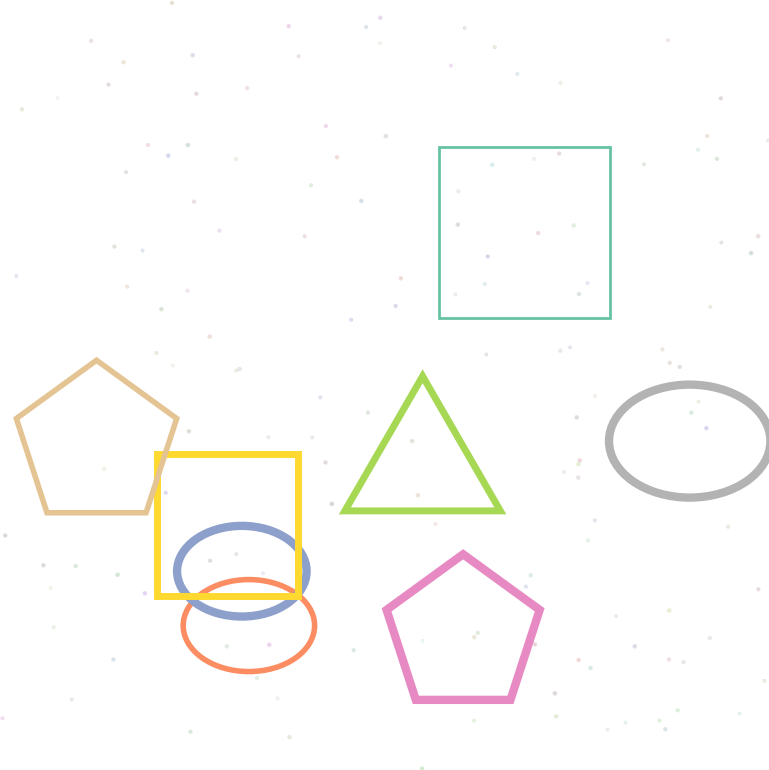[{"shape": "square", "thickness": 1, "radius": 0.55, "center": [0.681, 0.698]}, {"shape": "oval", "thickness": 2, "radius": 0.43, "center": [0.323, 0.188]}, {"shape": "oval", "thickness": 3, "radius": 0.42, "center": [0.314, 0.258]}, {"shape": "pentagon", "thickness": 3, "radius": 0.52, "center": [0.601, 0.176]}, {"shape": "triangle", "thickness": 2.5, "radius": 0.58, "center": [0.549, 0.395]}, {"shape": "square", "thickness": 2.5, "radius": 0.46, "center": [0.296, 0.318]}, {"shape": "pentagon", "thickness": 2, "radius": 0.55, "center": [0.125, 0.423]}, {"shape": "oval", "thickness": 3, "radius": 0.52, "center": [0.896, 0.427]}]